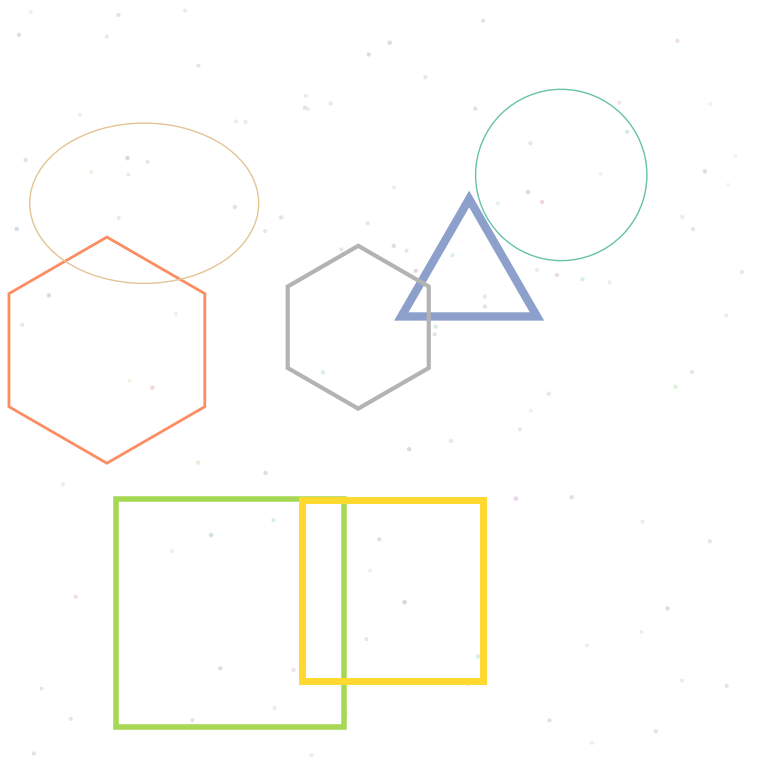[{"shape": "circle", "thickness": 0.5, "radius": 0.56, "center": [0.729, 0.773]}, {"shape": "hexagon", "thickness": 1, "radius": 0.73, "center": [0.139, 0.545]}, {"shape": "triangle", "thickness": 3, "radius": 0.51, "center": [0.609, 0.64]}, {"shape": "square", "thickness": 2, "radius": 0.74, "center": [0.299, 0.204]}, {"shape": "square", "thickness": 2.5, "radius": 0.59, "center": [0.509, 0.233]}, {"shape": "oval", "thickness": 0.5, "radius": 0.74, "center": [0.187, 0.736]}, {"shape": "hexagon", "thickness": 1.5, "radius": 0.53, "center": [0.465, 0.575]}]